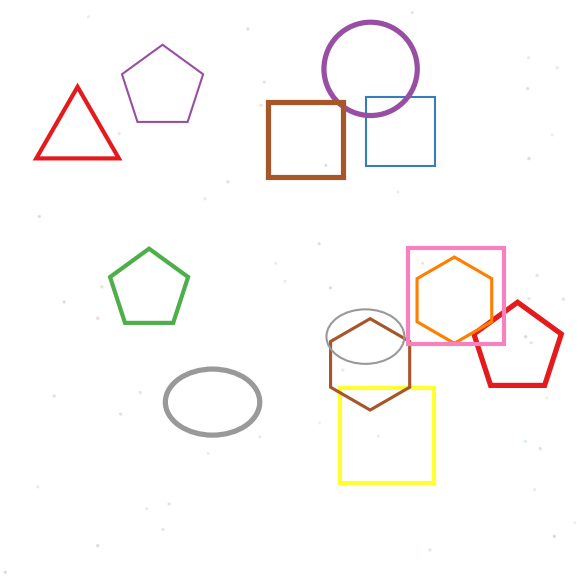[{"shape": "triangle", "thickness": 2, "radius": 0.41, "center": [0.134, 0.766]}, {"shape": "pentagon", "thickness": 2.5, "radius": 0.4, "center": [0.896, 0.396]}, {"shape": "square", "thickness": 1, "radius": 0.3, "center": [0.693, 0.771]}, {"shape": "pentagon", "thickness": 2, "radius": 0.36, "center": [0.258, 0.497]}, {"shape": "pentagon", "thickness": 1, "radius": 0.37, "center": [0.281, 0.848]}, {"shape": "circle", "thickness": 2.5, "radius": 0.4, "center": [0.642, 0.88]}, {"shape": "hexagon", "thickness": 1.5, "radius": 0.37, "center": [0.787, 0.479]}, {"shape": "square", "thickness": 2, "radius": 0.41, "center": [0.67, 0.245]}, {"shape": "hexagon", "thickness": 1.5, "radius": 0.4, "center": [0.641, 0.368]}, {"shape": "square", "thickness": 2.5, "radius": 0.32, "center": [0.53, 0.758]}, {"shape": "square", "thickness": 2, "radius": 0.42, "center": [0.79, 0.486]}, {"shape": "oval", "thickness": 1, "radius": 0.34, "center": [0.633, 0.416]}, {"shape": "oval", "thickness": 2.5, "radius": 0.41, "center": [0.368, 0.303]}]